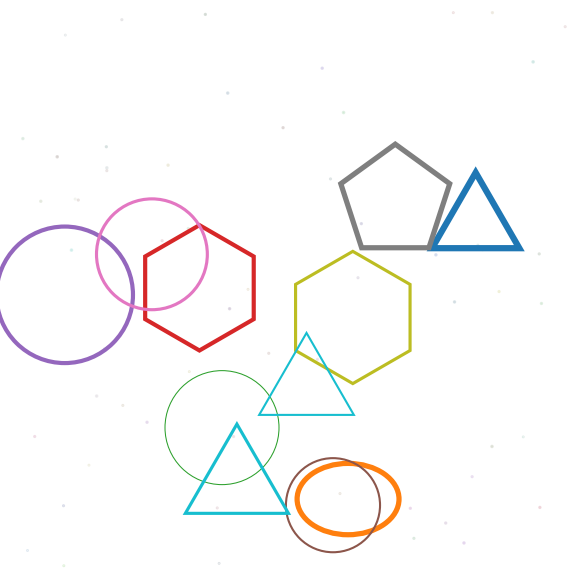[{"shape": "triangle", "thickness": 3, "radius": 0.44, "center": [0.824, 0.613]}, {"shape": "oval", "thickness": 2.5, "radius": 0.44, "center": [0.603, 0.135]}, {"shape": "circle", "thickness": 0.5, "radius": 0.49, "center": [0.384, 0.259]}, {"shape": "hexagon", "thickness": 2, "radius": 0.54, "center": [0.345, 0.501]}, {"shape": "circle", "thickness": 2, "radius": 0.59, "center": [0.112, 0.489]}, {"shape": "circle", "thickness": 1, "radius": 0.41, "center": [0.577, 0.124]}, {"shape": "circle", "thickness": 1.5, "radius": 0.48, "center": [0.263, 0.559]}, {"shape": "pentagon", "thickness": 2.5, "radius": 0.5, "center": [0.684, 0.65]}, {"shape": "hexagon", "thickness": 1.5, "radius": 0.57, "center": [0.611, 0.449]}, {"shape": "triangle", "thickness": 1, "radius": 0.47, "center": [0.531, 0.328]}, {"shape": "triangle", "thickness": 1.5, "radius": 0.52, "center": [0.41, 0.162]}]